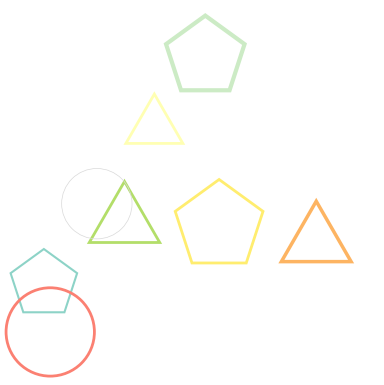[{"shape": "pentagon", "thickness": 1.5, "radius": 0.45, "center": [0.114, 0.262]}, {"shape": "triangle", "thickness": 2, "radius": 0.43, "center": [0.401, 0.67]}, {"shape": "circle", "thickness": 2, "radius": 0.57, "center": [0.13, 0.138]}, {"shape": "triangle", "thickness": 2.5, "radius": 0.52, "center": [0.821, 0.373]}, {"shape": "triangle", "thickness": 2, "radius": 0.53, "center": [0.323, 0.423]}, {"shape": "circle", "thickness": 0.5, "radius": 0.46, "center": [0.252, 0.471]}, {"shape": "pentagon", "thickness": 3, "radius": 0.54, "center": [0.533, 0.852]}, {"shape": "pentagon", "thickness": 2, "radius": 0.6, "center": [0.569, 0.414]}]